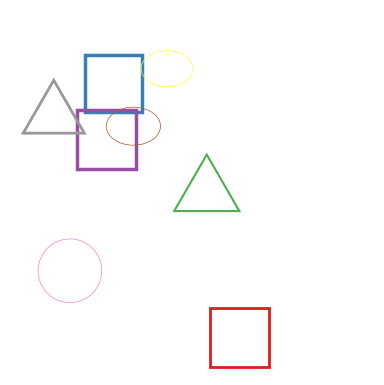[{"shape": "square", "thickness": 2, "radius": 0.39, "center": [0.622, 0.124]}, {"shape": "square", "thickness": 2.5, "radius": 0.37, "center": [0.295, 0.783]}, {"shape": "triangle", "thickness": 1.5, "radius": 0.49, "center": [0.537, 0.501]}, {"shape": "square", "thickness": 2.5, "radius": 0.38, "center": [0.276, 0.637]}, {"shape": "oval", "thickness": 0.5, "radius": 0.34, "center": [0.434, 0.821]}, {"shape": "oval", "thickness": 0.5, "radius": 0.35, "center": [0.347, 0.672]}, {"shape": "circle", "thickness": 0.5, "radius": 0.41, "center": [0.182, 0.297]}, {"shape": "triangle", "thickness": 2, "radius": 0.46, "center": [0.14, 0.7]}]